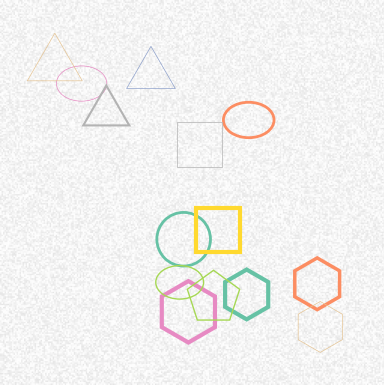[{"shape": "hexagon", "thickness": 3, "radius": 0.32, "center": [0.641, 0.235]}, {"shape": "circle", "thickness": 2, "radius": 0.35, "center": [0.477, 0.379]}, {"shape": "hexagon", "thickness": 2.5, "radius": 0.34, "center": [0.824, 0.263]}, {"shape": "oval", "thickness": 2, "radius": 0.33, "center": [0.646, 0.688]}, {"shape": "triangle", "thickness": 0.5, "radius": 0.37, "center": [0.392, 0.807]}, {"shape": "oval", "thickness": 0.5, "radius": 0.33, "center": [0.212, 0.783]}, {"shape": "hexagon", "thickness": 3, "radius": 0.4, "center": [0.489, 0.19]}, {"shape": "pentagon", "thickness": 1, "radius": 0.36, "center": [0.555, 0.226]}, {"shape": "oval", "thickness": 1, "radius": 0.31, "center": [0.467, 0.267]}, {"shape": "square", "thickness": 3, "radius": 0.29, "center": [0.567, 0.403]}, {"shape": "triangle", "thickness": 0.5, "radius": 0.41, "center": [0.142, 0.831]}, {"shape": "hexagon", "thickness": 0.5, "radius": 0.33, "center": [0.832, 0.151]}, {"shape": "square", "thickness": 0.5, "radius": 0.29, "center": [0.518, 0.625]}, {"shape": "triangle", "thickness": 1.5, "radius": 0.35, "center": [0.276, 0.709]}]